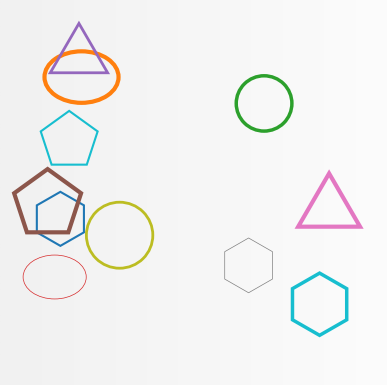[{"shape": "hexagon", "thickness": 1.5, "radius": 0.35, "center": [0.156, 0.432]}, {"shape": "oval", "thickness": 3, "radius": 0.48, "center": [0.21, 0.8]}, {"shape": "circle", "thickness": 2.5, "radius": 0.36, "center": [0.681, 0.731]}, {"shape": "oval", "thickness": 0.5, "radius": 0.41, "center": [0.141, 0.281]}, {"shape": "triangle", "thickness": 2, "radius": 0.43, "center": [0.204, 0.854]}, {"shape": "pentagon", "thickness": 3, "radius": 0.45, "center": [0.123, 0.47]}, {"shape": "triangle", "thickness": 3, "radius": 0.46, "center": [0.849, 0.457]}, {"shape": "hexagon", "thickness": 0.5, "radius": 0.36, "center": [0.642, 0.311]}, {"shape": "circle", "thickness": 2, "radius": 0.43, "center": [0.309, 0.389]}, {"shape": "hexagon", "thickness": 2.5, "radius": 0.4, "center": [0.825, 0.21]}, {"shape": "pentagon", "thickness": 1.5, "radius": 0.39, "center": [0.179, 0.635]}]